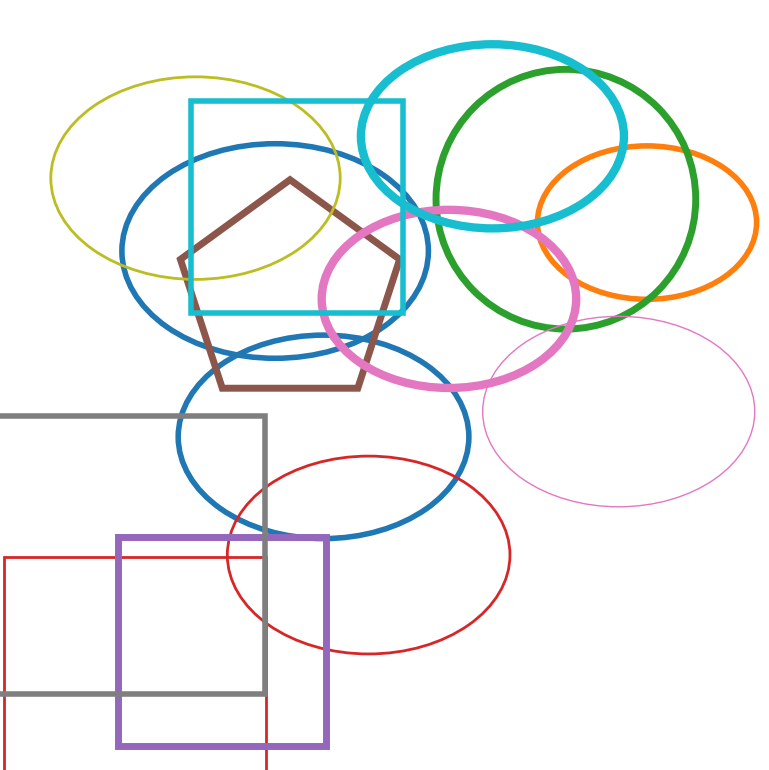[{"shape": "oval", "thickness": 2, "radius": 0.94, "center": [0.42, 0.433]}, {"shape": "oval", "thickness": 2, "radius": 1.0, "center": [0.357, 0.674]}, {"shape": "oval", "thickness": 2, "radius": 0.71, "center": [0.84, 0.711]}, {"shape": "circle", "thickness": 2.5, "radius": 0.84, "center": [0.735, 0.741]}, {"shape": "square", "thickness": 1, "radius": 0.85, "center": [0.175, 0.107]}, {"shape": "oval", "thickness": 1, "radius": 0.92, "center": [0.479, 0.279]}, {"shape": "square", "thickness": 2.5, "radius": 0.68, "center": [0.288, 0.167]}, {"shape": "pentagon", "thickness": 2.5, "radius": 0.75, "center": [0.377, 0.617]}, {"shape": "oval", "thickness": 3, "radius": 0.83, "center": [0.583, 0.612]}, {"shape": "oval", "thickness": 0.5, "radius": 0.88, "center": [0.804, 0.465]}, {"shape": "square", "thickness": 2, "radius": 0.9, "center": [0.164, 0.279]}, {"shape": "oval", "thickness": 1, "radius": 0.94, "center": [0.254, 0.769]}, {"shape": "square", "thickness": 2, "radius": 0.69, "center": [0.386, 0.731]}, {"shape": "oval", "thickness": 3, "radius": 0.85, "center": [0.64, 0.823]}]